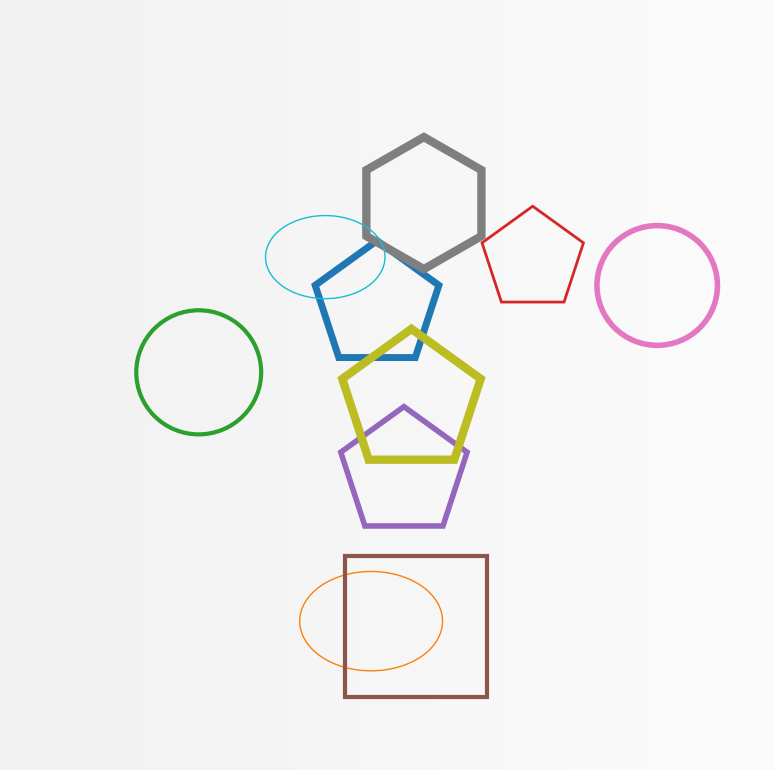[{"shape": "pentagon", "thickness": 2.5, "radius": 0.42, "center": [0.486, 0.604]}, {"shape": "oval", "thickness": 0.5, "radius": 0.46, "center": [0.479, 0.193]}, {"shape": "circle", "thickness": 1.5, "radius": 0.4, "center": [0.256, 0.516]}, {"shape": "pentagon", "thickness": 1, "radius": 0.34, "center": [0.687, 0.663]}, {"shape": "pentagon", "thickness": 2, "radius": 0.43, "center": [0.521, 0.386]}, {"shape": "square", "thickness": 1.5, "radius": 0.46, "center": [0.537, 0.186]}, {"shape": "circle", "thickness": 2, "radius": 0.39, "center": [0.848, 0.629]}, {"shape": "hexagon", "thickness": 3, "radius": 0.43, "center": [0.547, 0.736]}, {"shape": "pentagon", "thickness": 3, "radius": 0.47, "center": [0.531, 0.479]}, {"shape": "oval", "thickness": 0.5, "radius": 0.39, "center": [0.42, 0.666]}]